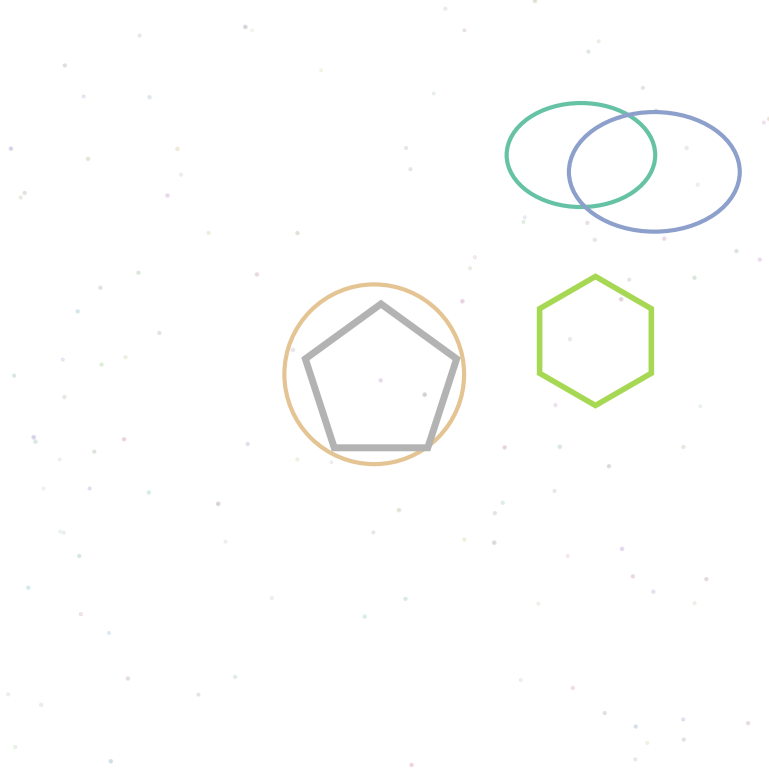[{"shape": "oval", "thickness": 1.5, "radius": 0.48, "center": [0.754, 0.799]}, {"shape": "oval", "thickness": 1.5, "radius": 0.55, "center": [0.85, 0.777]}, {"shape": "hexagon", "thickness": 2, "radius": 0.42, "center": [0.773, 0.557]}, {"shape": "circle", "thickness": 1.5, "radius": 0.58, "center": [0.486, 0.514]}, {"shape": "pentagon", "thickness": 2.5, "radius": 0.52, "center": [0.495, 0.502]}]